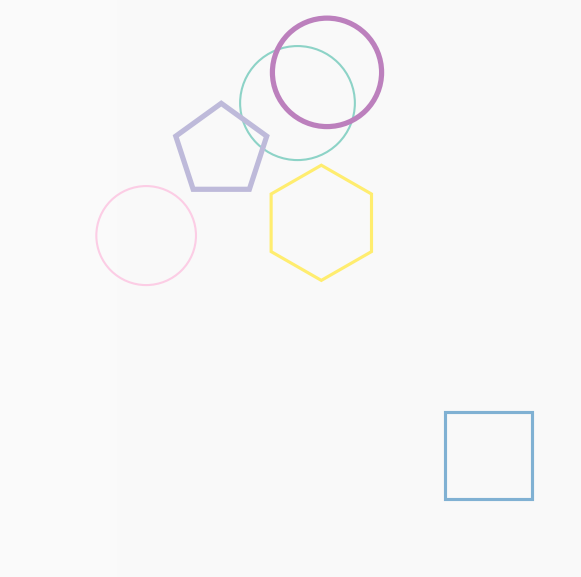[{"shape": "circle", "thickness": 1, "radius": 0.49, "center": [0.512, 0.821]}, {"shape": "pentagon", "thickness": 2.5, "radius": 0.41, "center": [0.381, 0.738]}, {"shape": "square", "thickness": 1.5, "radius": 0.38, "center": [0.84, 0.21]}, {"shape": "circle", "thickness": 1, "radius": 0.43, "center": [0.251, 0.591]}, {"shape": "circle", "thickness": 2.5, "radius": 0.47, "center": [0.563, 0.874]}, {"shape": "hexagon", "thickness": 1.5, "radius": 0.5, "center": [0.553, 0.613]}]